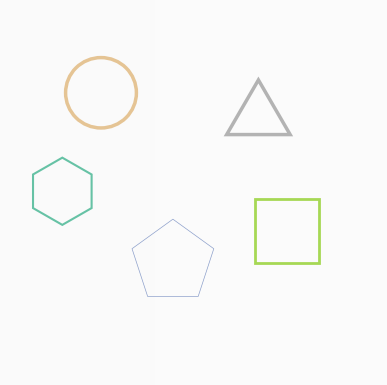[{"shape": "hexagon", "thickness": 1.5, "radius": 0.44, "center": [0.161, 0.503]}, {"shape": "pentagon", "thickness": 0.5, "radius": 0.55, "center": [0.446, 0.32]}, {"shape": "square", "thickness": 2, "radius": 0.41, "center": [0.741, 0.401]}, {"shape": "circle", "thickness": 2.5, "radius": 0.46, "center": [0.261, 0.759]}, {"shape": "triangle", "thickness": 2.5, "radius": 0.47, "center": [0.667, 0.698]}]